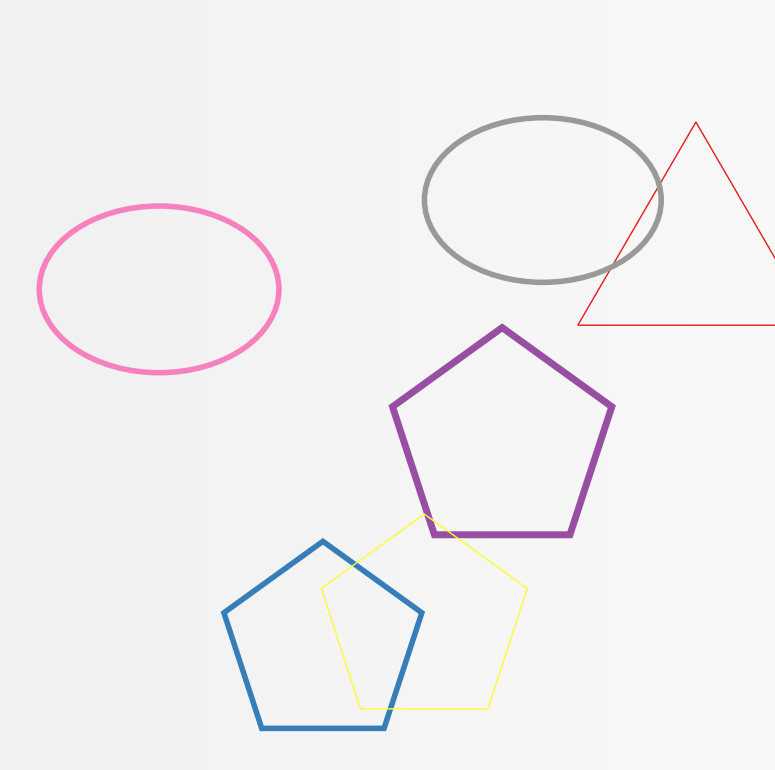[{"shape": "triangle", "thickness": 0.5, "radius": 0.88, "center": [0.898, 0.666]}, {"shape": "pentagon", "thickness": 2, "radius": 0.67, "center": [0.417, 0.163]}, {"shape": "pentagon", "thickness": 2.5, "radius": 0.74, "center": [0.648, 0.426]}, {"shape": "pentagon", "thickness": 0.5, "radius": 0.7, "center": [0.547, 0.193]}, {"shape": "oval", "thickness": 2, "radius": 0.77, "center": [0.205, 0.624]}, {"shape": "oval", "thickness": 2, "radius": 0.76, "center": [0.7, 0.74]}]